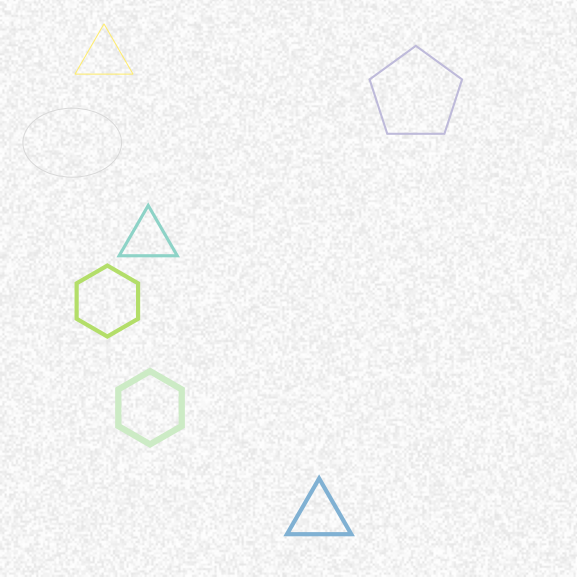[{"shape": "triangle", "thickness": 1.5, "radius": 0.29, "center": [0.257, 0.585]}, {"shape": "pentagon", "thickness": 1, "radius": 0.42, "center": [0.72, 0.836]}, {"shape": "triangle", "thickness": 2, "radius": 0.32, "center": [0.553, 0.106]}, {"shape": "hexagon", "thickness": 2, "radius": 0.31, "center": [0.186, 0.478]}, {"shape": "oval", "thickness": 0.5, "radius": 0.43, "center": [0.125, 0.752]}, {"shape": "hexagon", "thickness": 3, "radius": 0.32, "center": [0.26, 0.293]}, {"shape": "triangle", "thickness": 0.5, "radius": 0.29, "center": [0.18, 0.9]}]